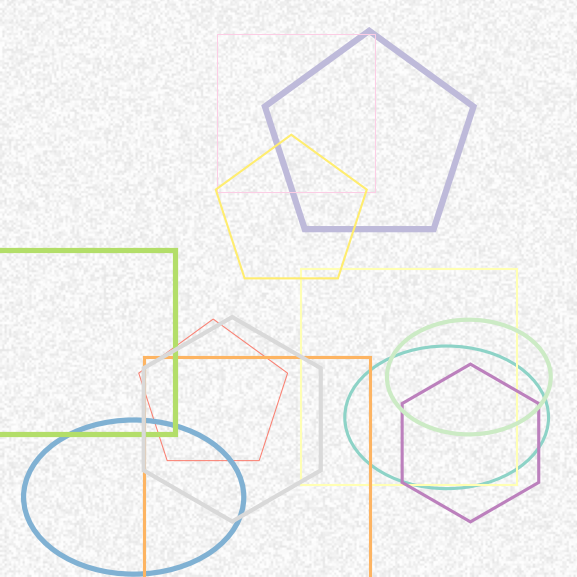[{"shape": "oval", "thickness": 1.5, "radius": 0.88, "center": [0.773, 0.276]}, {"shape": "square", "thickness": 1, "radius": 0.94, "center": [0.708, 0.347]}, {"shape": "pentagon", "thickness": 3, "radius": 0.95, "center": [0.639, 0.756]}, {"shape": "pentagon", "thickness": 0.5, "radius": 0.68, "center": [0.369, 0.311]}, {"shape": "oval", "thickness": 2.5, "radius": 0.95, "center": [0.231, 0.138]}, {"shape": "square", "thickness": 1.5, "radius": 0.98, "center": [0.445, 0.186]}, {"shape": "square", "thickness": 2.5, "radius": 0.8, "center": [0.144, 0.407]}, {"shape": "square", "thickness": 0.5, "radius": 0.68, "center": [0.513, 0.803]}, {"shape": "hexagon", "thickness": 2, "radius": 0.89, "center": [0.402, 0.273]}, {"shape": "hexagon", "thickness": 1.5, "radius": 0.68, "center": [0.815, 0.232]}, {"shape": "oval", "thickness": 2, "radius": 0.71, "center": [0.812, 0.346]}, {"shape": "pentagon", "thickness": 1, "radius": 0.69, "center": [0.504, 0.628]}]